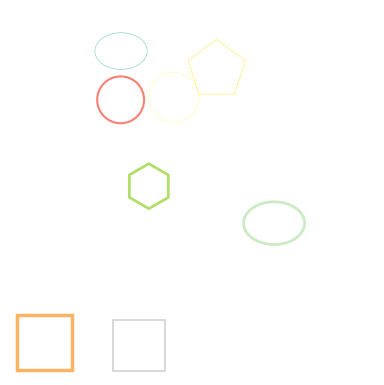[{"shape": "oval", "thickness": 0.5, "radius": 0.34, "center": [0.314, 0.867]}, {"shape": "circle", "thickness": 0.5, "radius": 0.32, "center": [0.451, 0.747]}, {"shape": "circle", "thickness": 1.5, "radius": 0.3, "center": [0.313, 0.741]}, {"shape": "square", "thickness": 2.5, "radius": 0.36, "center": [0.115, 0.111]}, {"shape": "hexagon", "thickness": 2, "radius": 0.29, "center": [0.387, 0.516]}, {"shape": "square", "thickness": 1.5, "radius": 0.34, "center": [0.361, 0.103]}, {"shape": "oval", "thickness": 2, "radius": 0.4, "center": [0.712, 0.42]}, {"shape": "pentagon", "thickness": 0.5, "radius": 0.39, "center": [0.563, 0.819]}]